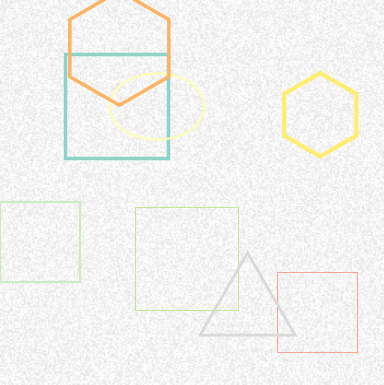[{"shape": "square", "thickness": 2.5, "radius": 0.67, "center": [0.303, 0.725]}, {"shape": "oval", "thickness": 1.5, "radius": 0.61, "center": [0.408, 0.723]}, {"shape": "square", "thickness": 0.5, "radius": 0.52, "center": [0.823, 0.189]}, {"shape": "hexagon", "thickness": 2.5, "radius": 0.74, "center": [0.31, 0.875]}, {"shape": "square", "thickness": 0.5, "radius": 0.67, "center": [0.485, 0.33]}, {"shape": "triangle", "thickness": 2, "radius": 0.71, "center": [0.643, 0.201]}, {"shape": "square", "thickness": 1.5, "radius": 0.52, "center": [0.104, 0.371]}, {"shape": "hexagon", "thickness": 3, "radius": 0.54, "center": [0.832, 0.702]}]